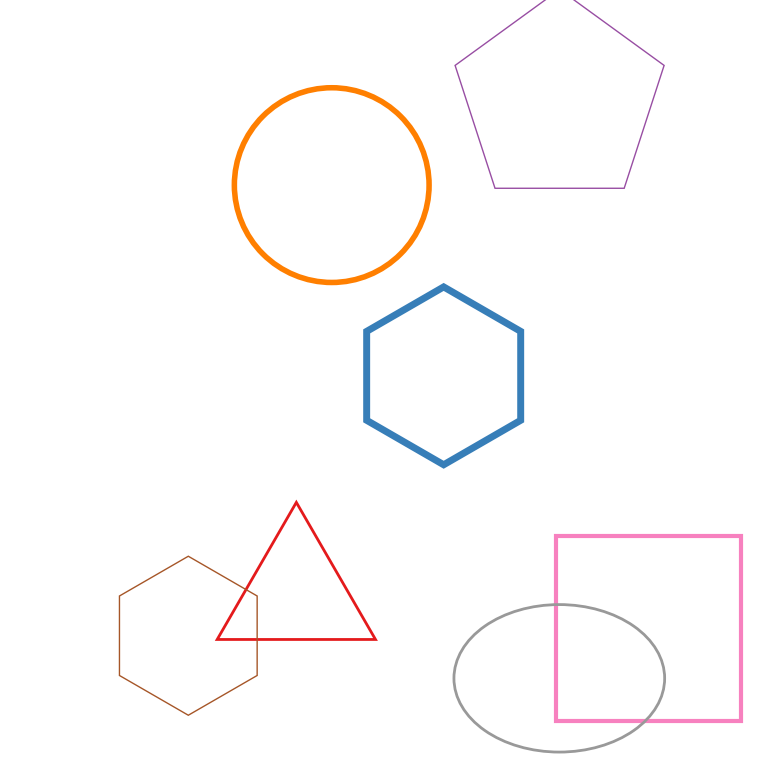[{"shape": "triangle", "thickness": 1, "radius": 0.59, "center": [0.385, 0.229]}, {"shape": "hexagon", "thickness": 2.5, "radius": 0.58, "center": [0.576, 0.512]}, {"shape": "pentagon", "thickness": 0.5, "radius": 0.71, "center": [0.727, 0.871]}, {"shape": "circle", "thickness": 2, "radius": 0.63, "center": [0.431, 0.76]}, {"shape": "hexagon", "thickness": 0.5, "radius": 0.52, "center": [0.245, 0.174]}, {"shape": "square", "thickness": 1.5, "radius": 0.6, "center": [0.842, 0.183]}, {"shape": "oval", "thickness": 1, "radius": 0.68, "center": [0.726, 0.119]}]